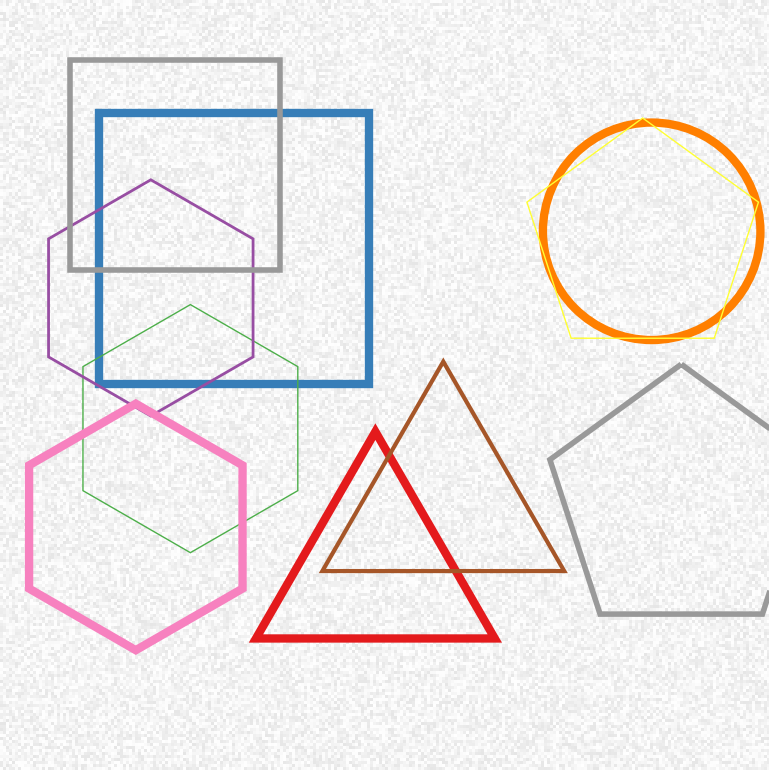[{"shape": "triangle", "thickness": 3, "radius": 0.9, "center": [0.488, 0.26]}, {"shape": "square", "thickness": 3, "radius": 0.88, "center": [0.304, 0.677]}, {"shape": "hexagon", "thickness": 0.5, "radius": 0.81, "center": [0.247, 0.443]}, {"shape": "hexagon", "thickness": 1, "radius": 0.77, "center": [0.196, 0.613]}, {"shape": "circle", "thickness": 3, "radius": 0.71, "center": [0.846, 0.7]}, {"shape": "pentagon", "thickness": 0.5, "radius": 0.79, "center": [0.835, 0.689]}, {"shape": "triangle", "thickness": 1.5, "radius": 0.91, "center": [0.576, 0.349]}, {"shape": "hexagon", "thickness": 3, "radius": 0.8, "center": [0.176, 0.316]}, {"shape": "square", "thickness": 2, "radius": 0.68, "center": [0.227, 0.785]}, {"shape": "pentagon", "thickness": 2, "radius": 0.9, "center": [0.885, 0.348]}]